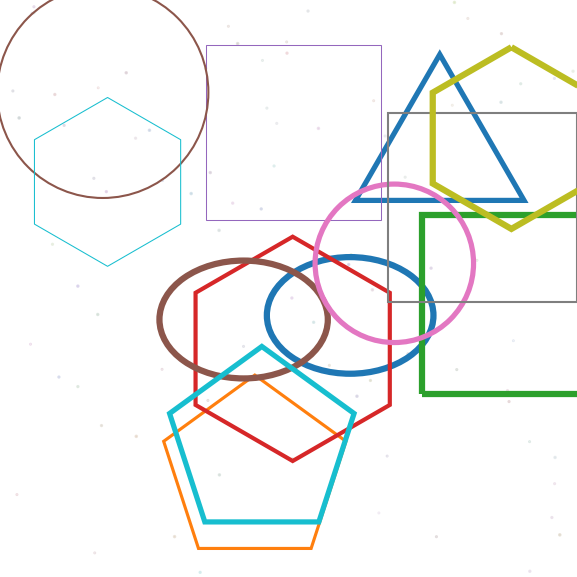[{"shape": "oval", "thickness": 3, "radius": 0.72, "center": [0.606, 0.453]}, {"shape": "triangle", "thickness": 2.5, "radius": 0.84, "center": [0.762, 0.736]}, {"shape": "pentagon", "thickness": 1.5, "radius": 0.83, "center": [0.441, 0.184]}, {"shape": "square", "thickness": 3, "radius": 0.78, "center": [0.885, 0.472]}, {"shape": "hexagon", "thickness": 2, "radius": 0.97, "center": [0.507, 0.395]}, {"shape": "square", "thickness": 0.5, "radius": 0.76, "center": [0.509, 0.77]}, {"shape": "circle", "thickness": 1, "radius": 0.91, "center": [0.178, 0.839]}, {"shape": "oval", "thickness": 3, "radius": 0.73, "center": [0.422, 0.446]}, {"shape": "circle", "thickness": 2.5, "radius": 0.69, "center": [0.683, 0.543]}, {"shape": "square", "thickness": 1, "radius": 0.82, "center": [0.836, 0.639]}, {"shape": "hexagon", "thickness": 3, "radius": 0.79, "center": [0.886, 0.76]}, {"shape": "pentagon", "thickness": 2.5, "radius": 0.84, "center": [0.453, 0.231]}, {"shape": "hexagon", "thickness": 0.5, "radius": 0.73, "center": [0.186, 0.684]}]